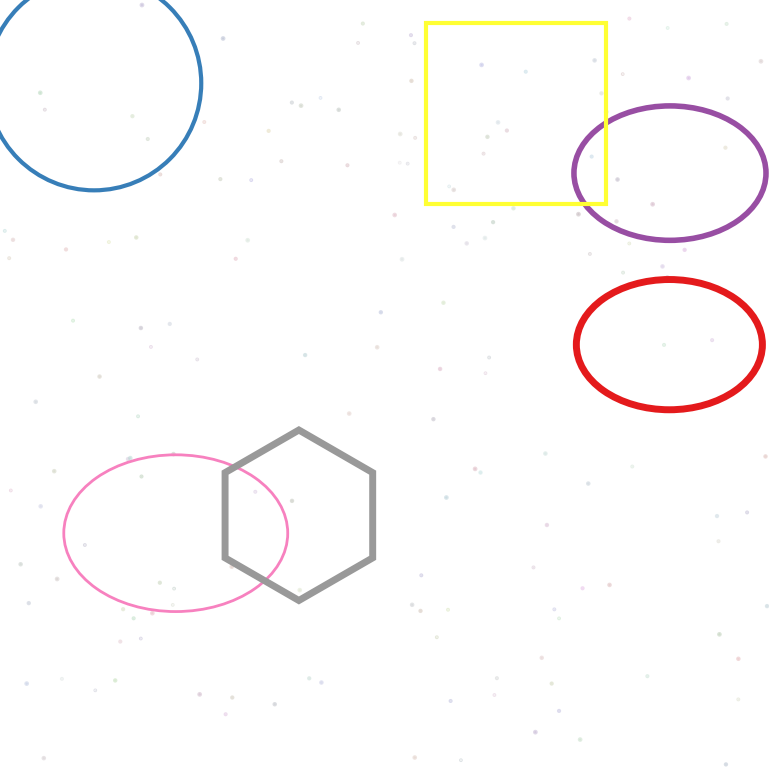[{"shape": "oval", "thickness": 2.5, "radius": 0.6, "center": [0.869, 0.552]}, {"shape": "circle", "thickness": 1.5, "radius": 0.7, "center": [0.122, 0.892]}, {"shape": "oval", "thickness": 2, "radius": 0.62, "center": [0.87, 0.775]}, {"shape": "square", "thickness": 1.5, "radius": 0.59, "center": [0.67, 0.853]}, {"shape": "oval", "thickness": 1, "radius": 0.73, "center": [0.228, 0.308]}, {"shape": "hexagon", "thickness": 2.5, "radius": 0.55, "center": [0.388, 0.331]}]